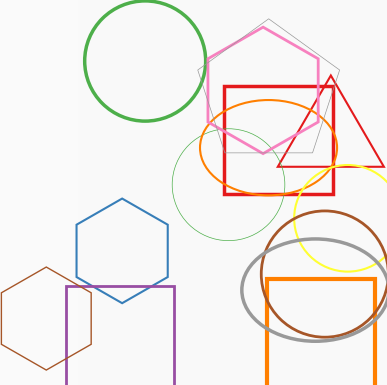[{"shape": "triangle", "thickness": 1.5, "radius": 0.79, "center": [0.854, 0.646]}, {"shape": "square", "thickness": 2.5, "radius": 0.7, "center": [0.719, 0.637]}, {"shape": "hexagon", "thickness": 1.5, "radius": 0.68, "center": [0.315, 0.348]}, {"shape": "circle", "thickness": 0.5, "radius": 0.73, "center": [0.59, 0.52]}, {"shape": "circle", "thickness": 2.5, "radius": 0.78, "center": [0.375, 0.842]}, {"shape": "square", "thickness": 2, "radius": 0.69, "center": [0.31, 0.118]}, {"shape": "oval", "thickness": 1.5, "radius": 0.88, "center": [0.693, 0.616]}, {"shape": "square", "thickness": 3, "radius": 0.7, "center": [0.828, 0.137]}, {"shape": "circle", "thickness": 1.5, "radius": 0.69, "center": [0.898, 0.433]}, {"shape": "circle", "thickness": 2, "radius": 0.82, "center": [0.838, 0.288]}, {"shape": "hexagon", "thickness": 1, "radius": 0.67, "center": [0.119, 0.173]}, {"shape": "hexagon", "thickness": 2, "radius": 0.82, "center": [0.679, 0.765]}, {"shape": "oval", "thickness": 2.5, "radius": 0.95, "center": [0.814, 0.246]}, {"shape": "pentagon", "thickness": 0.5, "radius": 0.96, "center": [0.693, 0.759]}]